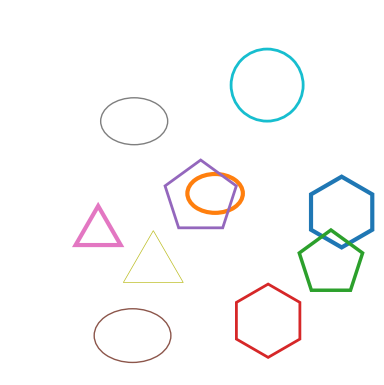[{"shape": "hexagon", "thickness": 3, "radius": 0.46, "center": [0.887, 0.449]}, {"shape": "oval", "thickness": 3, "radius": 0.36, "center": [0.559, 0.498]}, {"shape": "pentagon", "thickness": 2.5, "radius": 0.43, "center": [0.86, 0.316]}, {"shape": "hexagon", "thickness": 2, "radius": 0.48, "center": [0.696, 0.167]}, {"shape": "pentagon", "thickness": 2, "radius": 0.49, "center": [0.521, 0.487]}, {"shape": "oval", "thickness": 1, "radius": 0.5, "center": [0.344, 0.128]}, {"shape": "triangle", "thickness": 3, "radius": 0.34, "center": [0.255, 0.397]}, {"shape": "oval", "thickness": 1, "radius": 0.44, "center": [0.349, 0.685]}, {"shape": "triangle", "thickness": 0.5, "radius": 0.45, "center": [0.398, 0.311]}, {"shape": "circle", "thickness": 2, "radius": 0.47, "center": [0.694, 0.779]}]